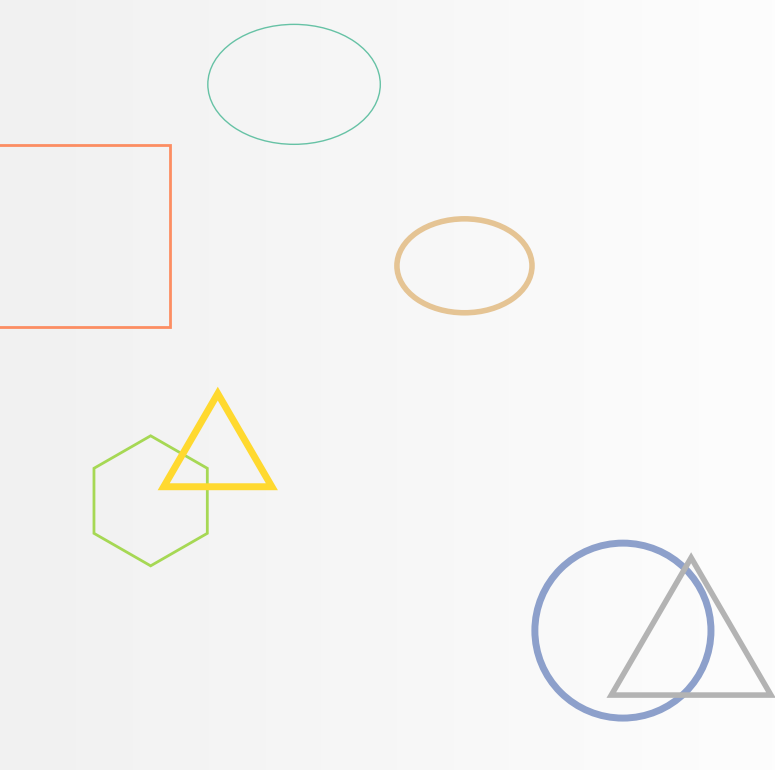[{"shape": "oval", "thickness": 0.5, "radius": 0.56, "center": [0.379, 0.89]}, {"shape": "square", "thickness": 1, "radius": 0.59, "center": [0.101, 0.693]}, {"shape": "circle", "thickness": 2.5, "radius": 0.57, "center": [0.804, 0.181]}, {"shape": "hexagon", "thickness": 1, "radius": 0.42, "center": [0.194, 0.35]}, {"shape": "triangle", "thickness": 2.5, "radius": 0.4, "center": [0.281, 0.408]}, {"shape": "oval", "thickness": 2, "radius": 0.44, "center": [0.599, 0.655]}, {"shape": "triangle", "thickness": 2, "radius": 0.59, "center": [0.892, 0.157]}]